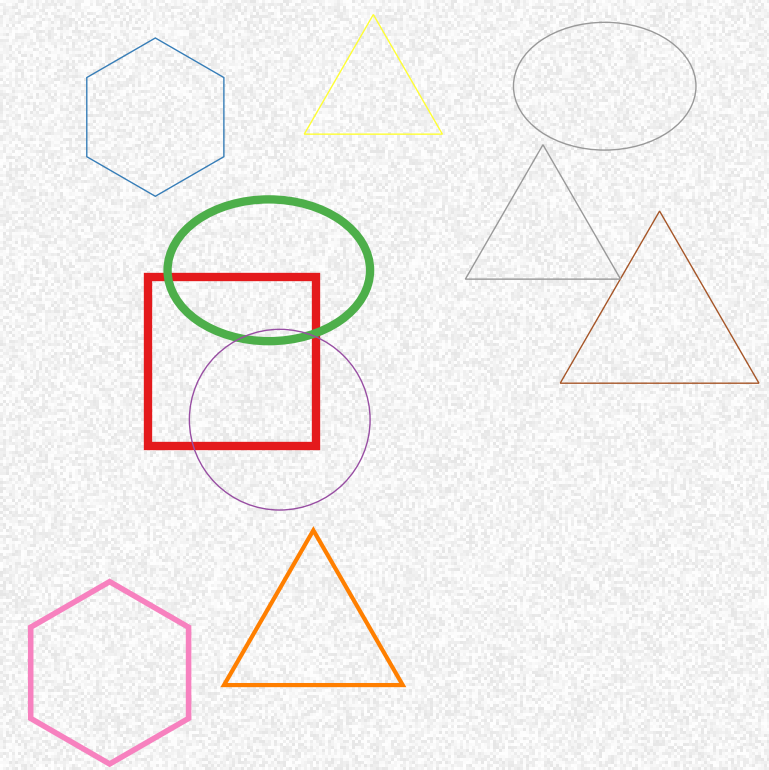[{"shape": "square", "thickness": 3, "radius": 0.55, "center": [0.302, 0.531]}, {"shape": "hexagon", "thickness": 0.5, "radius": 0.51, "center": [0.202, 0.848]}, {"shape": "oval", "thickness": 3, "radius": 0.66, "center": [0.349, 0.649]}, {"shape": "circle", "thickness": 0.5, "radius": 0.59, "center": [0.363, 0.455]}, {"shape": "triangle", "thickness": 1.5, "radius": 0.67, "center": [0.407, 0.177]}, {"shape": "triangle", "thickness": 0.5, "radius": 0.52, "center": [0.485, 0.878]}, {"shape": "triangle", "thickness": 0.5, "radius": 0.75, "center": [0.857, 0.577]}, {"shape": "hexagon", "thickness": 2, "radius": 0.59, "center": [0.142, 0.126]}, {"shape": "triangle", "thickness": 0.5, "radius": 0.58, "center": [0.705, 0.696]}, {"shape": "oval", "thickness": 0.5, "radius": 0.59, "center": [0.785, 0.888]}]